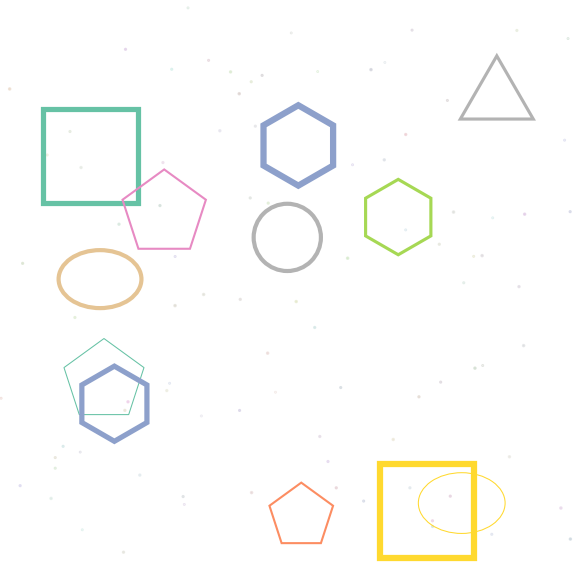[{"shape": "square", "thickness": 2.5, "radius": 0.41, "center": [0.157, 0.729]}, {"shape": "pentagon", "thickness": 0.5, "radius": 0.36, "center": [0.18, 0.34]}, {"shape": "pentagon", "thickness": 1, "radius": 0.29, "center": [0.522, 0.105]}, {"shape": "hexagon", "thickness": 3, "radius": 0.35, "center": [0.517, 0.747]}, {"shape": "hexagon", "thickness": 2.5, "radius": 0.33, "center": [0.198, 0.3]}, {"shape": "pentagon", "thickness": 1, "radius": 0.38, "center": [0.284, 0.63]}, {"shape": "hexagon", "thickness": 1.5, "radius": 0.33, "center": [0.69, 0.623]}, {"shape": "square", "thickness": 3, "radius": 0.41, "center": [0.739, 0.114]}, {"shape": "oval", "thickness": 0.5, "radius": 0.38, "center": [0.8, 0.128]}, {"shape": "oval", "thickness": 2, "radius": 0.36, "center": [0.173, 0.516]}, {"shape": "triangle", "thickness": 1.5, "radius": 0.36, "center": [0.86, 0.829]}, {"shape": "circle", "thickness": 2, "radius": 0.29, "center": [0.497, 0.588]}]